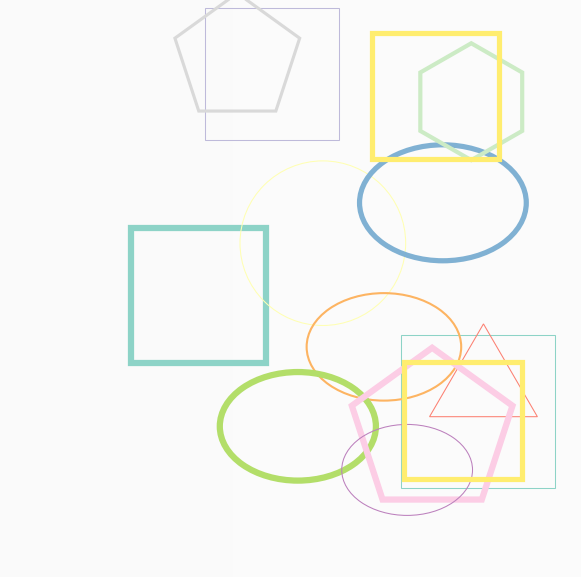[{"shape": "square", "thickness": 0.5, "radius": 0.66, "center": [0.822, 0.287]}, {"shape": "square", "thickness": 3, "radius": 0.58, "center": [0.342, 0.487]}, {"shape": "circle", "thickness": 0.5, "radius": 0.71, "center": [0.555, 0.578]}, {"shape": "square", "thickness": 0.5, "radius": 0.57, "center": [0.468, 0.871]}, {"shape": "triangle", "thickness": 0.5, "radius": 0.54, "center": [0.832, 0.331]}, {"shape": "oval", "thickness": 2.5, "radius": 0.72, "center": [0.762, 0.648]}, {"shape": "oval", "thickness": 1, "radius": 0.66, "center": [0.661, 0.398]}, {"shape": "oval", "thickness": 3, "radius": 0.67, "center": [0.512, 0.261]}, {"shape": "pentagon", "thickness": 3, "radius": 0.73, "center": [0.743, 0.252]}, {"shape": "pentagon", "thickness": 1.5, "radius": 0.56, "center": [0.408, 0.898]}, {"shape": "oval", "thickness": 0.5, "radius": 0.56, "center": [0.7, 0.185]}, {"shape": "hexagon", "thickness": 2, "radius": 0.51, "center": [0.811, 0.823]}, {"shape": "square", "thickness": 2.5, "radius": 0.55, "center": [0.75, 0.832]}, {"shape": "square", "thickness": 2.5, "radius": 0.51, "center": [0.797, 0.271]}]